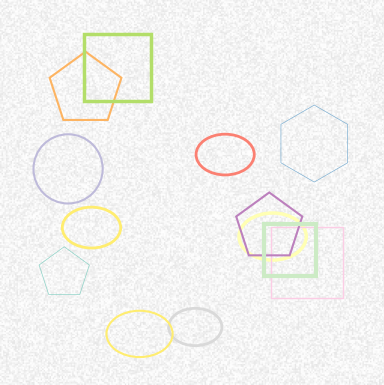[{"shape": "pentagon", "thickness": 0.5, "radius": 0.34, "center": [0.167, 0.291]}, {"shape": "oval", "thickness": 2.5, "radius": 0.44, "center": [0.708, 0.386]}, {"shape": "circle", "thickness": 1.5, "radius": 0.45, "center": [0.177, 0.561]}, {"shape": "oval", "thickness": 2, "radius": 0.38, "center": [0.585, 0.599]}, {"shape": "hexagon", "thickness": 0.5, "radius": 0.5, "center": [0.816, 0.627]}, {"shape": "pentagon", "thickness": 1.5, "radius": 0.49, "center": [0.222, 0.768]}, {"shape": "square", "thickness": 2.5, "radius": 0.43, "center": [0.305, 0.825]}, {"shape": "square", "thickness": 1, "radius": 0.47, "center": [0.798, 0.318]}, {"shape": "oval", "thickness": 2, "radius": 0.35, "center": [0.507, 0.151]}, {"shape": "pentagon", "thickness": 1.5, "radius": 0.45, "center": [0.699, 0.41]}, {"shape": "square", "thickness": 3, "radius": 0.33, "center": [0.754, 0.35]}, {"shape": "oval", "thickness": 1.5, "radius": 0.43, "center": [0.362, 0.133]}, {"shape": "oval", "thickness": 2, "radius": 0.38, "center": [0.238, 0.409]}]